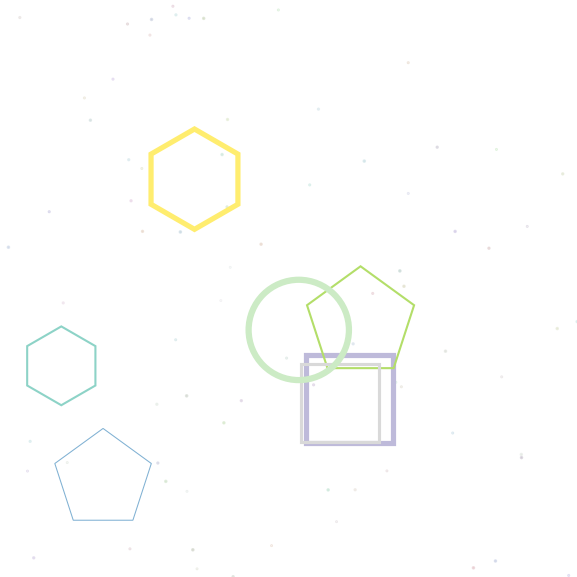[{"shape": "hexagon", "thickness": 1, "radius": 0.34, "center": [0.106, 0.366]}, {"shape": "square", "thickness": 2.5, "radius": 0.38, "center": [0.605, 0.309]}, {"shape": "pentagon", "thickness": 0.5, "radius": 0.44, "center": [0.178, 0.169]}, {"shape": "pentagon", "thickness": 1, "radius": 0.49, "center": [0.624, 0.441]}, {"shape": "square", "thickness": 1.5, "radius": 0.34, "center": [0.589, 0.301]}, {"shape": "circle", "thickness": 3, "radius": 0.43, "center": [0.517, 0.428]}, {"shape": "hexagon", "thickness": 2.5, "radius": 0.43, "center": [0.337, 0.689]}]